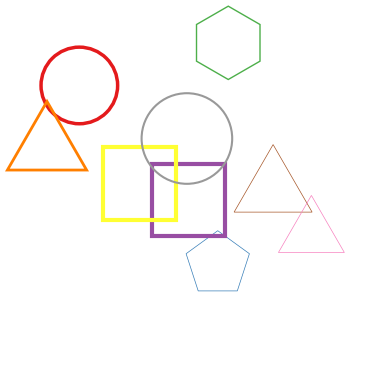[{"shape": "circle", "thickness": 2.5, "radius": 0.5, "center": [0.206, 0.778]}, {"shape": "pentagon", "thickness": 0.5, "radius": 0.43, "center": [0.566, 0.314]}, {"shape": "hexagon", "thickness": 1, "radius": 0.48, "center": [0.593, 0.889]}, {"shape": "square", "thickness": 3, "radius": 0.47, "center": [0.489, 0.48]}, {"shape": "triangle", "thickness": 2, "radius": 0.59, "center": [0.122, 0.618]}, {"shape": "square", "thickness": 3, "radius": 0.47, "center": [0.362, 0.524]}, {"shape": "triangle", "thickness": 0.5, "radius": 0.58, "center": [0.709, 0.508]}, {"shape": "triangle", "thickness": 0.5, "radius": 0.49, "center": [0.809, 0.394]}, {"shape": "circle", "thickness": 1.5, "radius": 0.59, "center": [0.485, 0.64]}]